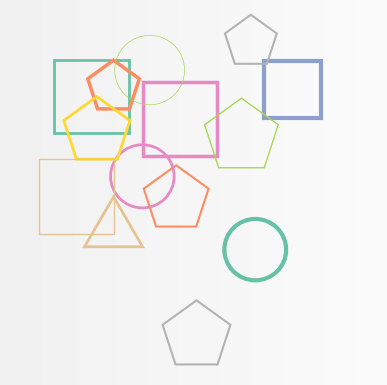[{"shape": "circle", "thickness": 3, "radius": 0.4, "center": [0.659, 0.352]}, {"shape": "square", "thickness": 2, "radius": 0.48, "center": [0.236, 0.749]}, {"shape": "pentagon", "thickness": 1.5, "radius": 0.44, "center": [0.455, 0.483]}, {"shape": "pentagon", "thickness": 2.5, "radius": 0.35, "center": [0.293, 0.774]}, {"shape": "square", "thickness": 3, "radius": 0.37, "center": [0.755, 0.767]}, {"shape": "circle", "thickness": 2, "radius": 0.41, "center": [0.367, 0.542]}, {"shape": "square", "thickness": 2.5, "radius": 0.48, "center": [0.466, 0.691]}, {"shape": "pentagon", "thickness": 1, "radius": 0.5, "center": [0.623, 0.645]}, {"shape": "circle", "thickness": 0.5, "radius": 0.45, "center": [0.386, 0.818]}, {"shape": "pentagon", "thickness": 2, "radius": 0.45, "center": [0.25, 0.659]}, {"shape": "triangle", "thickness": 2, "radius": 0.43, "center": [0.293, 0.402]}, {"shape": "square", "thickness": 1, "radius": 0.48, "center": [0.198, 0.49]}, {"shape": "pentagon", "thickness": 1.5, "radius": 0.46, "center": [0.507, 0.128]}, {"shape": "pentagon", "thickness": 1.5, "radius": 0.35, "center": [0.647, 0.891]}]